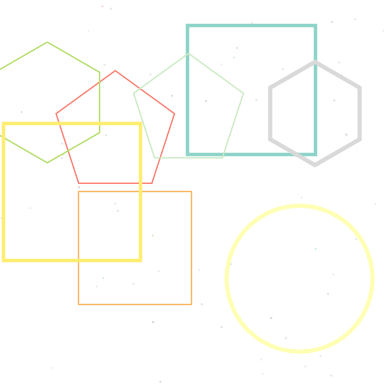[{"shape": "square", "thickness": 2.5, "radius": 0.84, "center": [0.652, 0.768]}, {"shape": "circle", "thickness": 3, "radius": 0.95, "center": [0.778, 0.276]}, {"shape": "pentagon", "thickness": 1, "radius": 0.81, "center": [0.299, 0.655]}, {"shape": "square", "thickness": 1, "radius": 0.73, "center": [0.35, 0.357]}, {"shape": "hexagon", "thickness": 1, "radius": 0.78, "center": [0.123, 0.734]}, {"shape": "hexagon", "thickness": 3, "radius": 0.67, "center": [0.818, 0.705]}, {"shape": "pentagon", "thickness": 1, "radius": 0.75, "center": [0.49, 0.711]}, {"shape": "square", "thickness": 2.5, "radius": 0.89, "center": [0.187, 0.503]}]